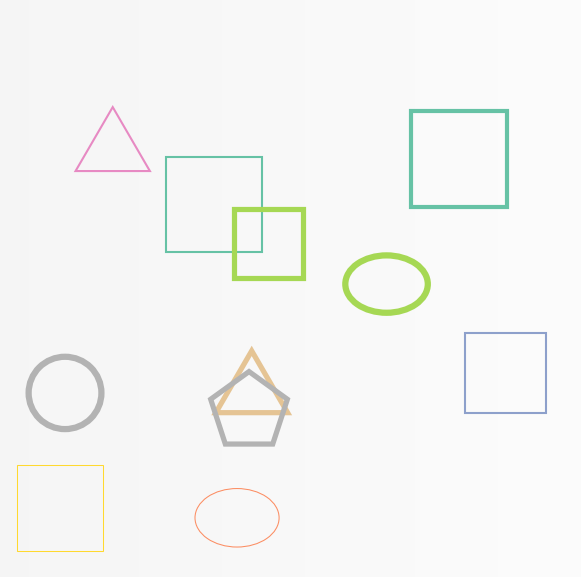[{"shape": "square", "thickness": 1, "radius": 0.41, "center": [0.368, 0.645]}, {"shape": "square", "thickness": 2, "radius": 0.41, "center": [0.79, 0.724]}, {"shape": "oval", "thickness": 0.5, "radius": 0.36, "center": [0.408, 0.103]}, {"shape": "square", "thickness": 1, "radius": 0.35, "center": [0.87, 0.353]}, {"shape": "triangle", "thickness": 1, "radius": 0.37, "center": [0.194, 0.74]}, {"shape": "oval", "thickness": 3, "radius": 0.35, "center": [0.665, 0.507]}, {"shape": "square", "thickness": 2.5, "radius": 0.3, "center": [0.462, 0.577]}, {"shape": "square", "thickness": 0.5, "radius": 0.37, "center": [0.104, 0.119]}, {"shape": "triangle", "thickness": 2.5, "radius": 0.36, "center": [0.433, 0.32]}, {"shape": "pentagon", "thickness": 2.5, "radius": 0.35, "center": [0.428, 0.286]}, {"shape": "circle", "thickness": 3, "radius": 0.31, "center": [0.112, 0.319]}]